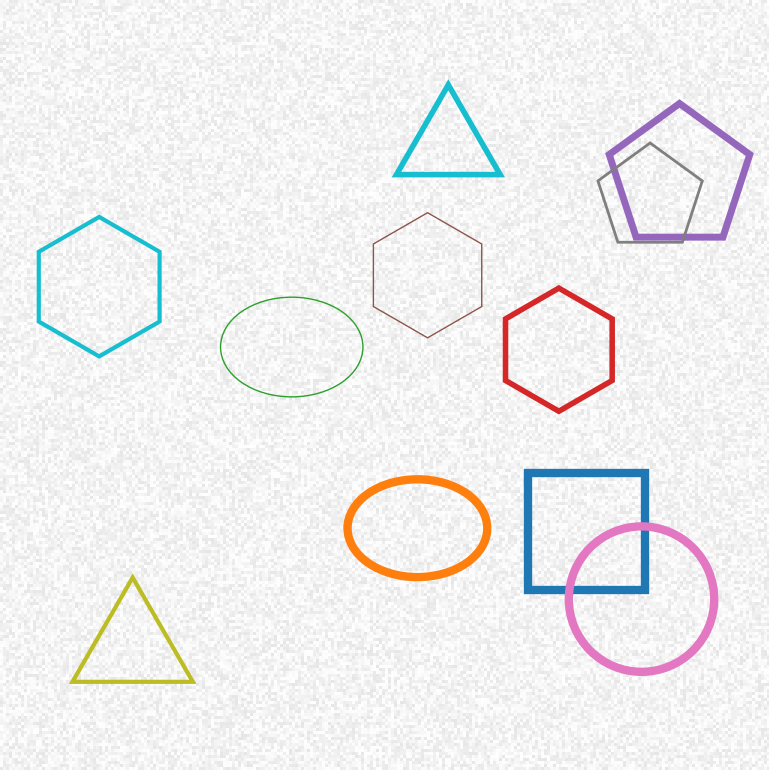[{"shape": "square", "thickness": 3, "radius": 0.38, "center": [0.761, 0.31]}, {"shape": "oval", "thickness": 3, "radius": 0.45, "center": [0.542, 0.314]}, {"shape": "oval", "thickness": 0.5, "radius": 0.46, "center": [0.379, 0.549]}, {"shape": "hexagon", "thickness": 2, "radius": 0.4, "center": [0.726, 0.546]}, {"shape": "pentagon", "thickness": 2.5, "radius": 0.48, "center": [0.882, 0.77]}, {"shape": "hexagon", "thickness": 0.5, "radius": 0.41, "center": [0.555, 0.643]}, {"shape": "circle", "thickness": 3, "radius": 0.47, "center": [0.833, 0.222]}, {"shape": "pentagon", "thickness": 1, "radius": 0.36, "center": [0.844, 0.743]}, {"shape": "triangle", "thickness": 1.5, "radius": 0.45, "center": [0.172, 0.16]}, {"shape": "hexagon", "thickness": 1.5, "radius": 0.45, "center": [0.129, 0.628]}, {"shape": "triangle", "thickness": 2, "radius": 0.39, "center": [0.582, 0.812]}]